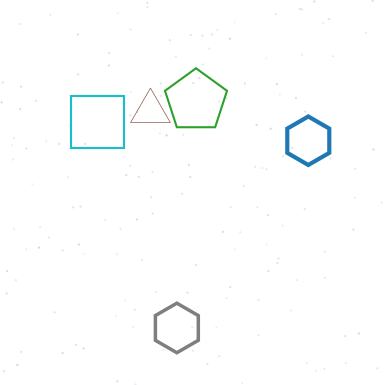[{"shape": "hexagon", "thickness": 3, "radius": 0.32, "center": [0.801, 0.634]}, {"shape": "pentagon", "thickness": 1.5, "radius": 0.42, "center": [0.509, 0.738]}, {"shape": "triangle", "thickness": 0.5, "radius": 0.3, "center": [0.391, 0.711]}, {"shape": "hexagon", "thickness": 2.5, "radius": 0.32, "center": [0.459, 0.148]}, {"shape": "square", "thickness": 1.5, "radius": 0.34, "center": [0.253, 0.683]}]